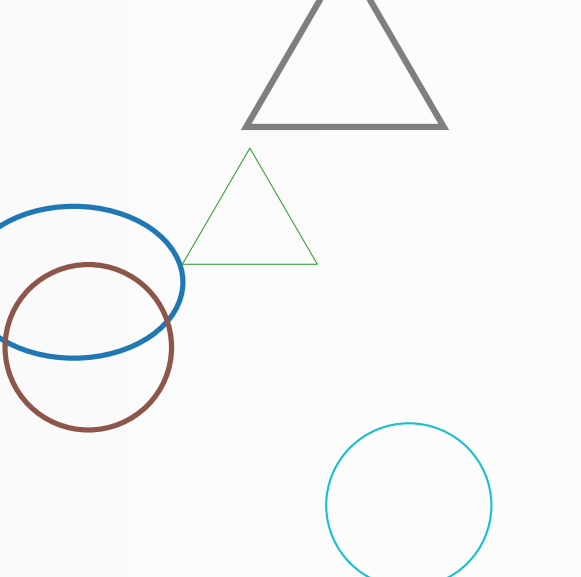[{"shape": "oval", "thickness": 2.5, "radius": 0.94, "center": [0.127, 0.51]}, {"shape": "triangle", "thickness": 0.5, "radius": 0.67, "center": [0.43, 0.609]}, {"shape": "circle", "thickness": 2.5, "radius": 0.72, "center": [0.152, 0.398]}, {"shape": "triangle", "thickness": 3, "radius": 0.98, "center": [0.593, 0.877]}, {"shape": "circle", "thickness": 1, "radius": 0.71, "center": [0.703, 0.124]}]